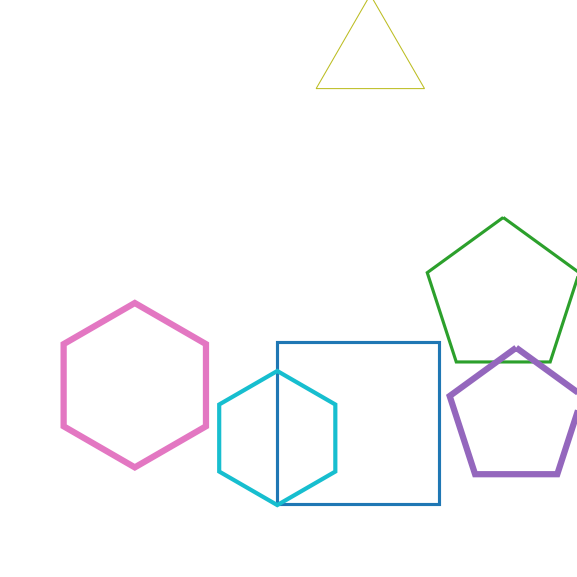[{"shape": "square", "thickness": 1.5, "radius": 0.7, "center": [0.62, 0.267]}, {"shape": "pentagon", "thickness": 1.5, "radius": 0.69, "center": [0.871, 0.484]}, {"shape": "pentagon", "thickness": 3, "radius": 0.61, "center": [0.894, 0.276]}, {"shape": "hexagon", "thickness": 3, "radius": 0.71, "center": [0.233, 0.332]}, {"shape": "triangle", "thickness": 0.5, "radius": 0.54, "center": [0.641, 0.9]}, {"shape": "hexagon", "thickness": 2, "radius": 0.58, "center": [0.48, 0.241]}]